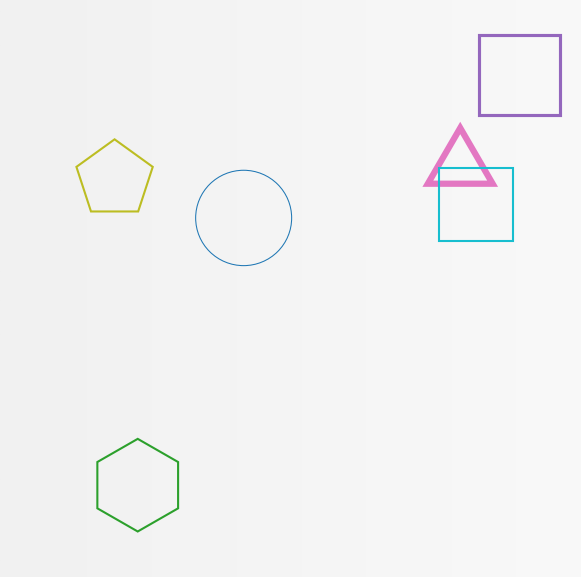[{"shape": "circle", "thickness": 0.5, "radius": 0.41, "center": [0.419, 0.622]}, {"shape": "hexagon", "thickness": 1, "radius": 0.4, "center": [0.237, 0.159]}, {"shape": "square", "thickness": 1.5, "radius": 0.35, "center": [0.893, 0.869]}, {"shape": "triangle", "thickness": 3, "radius": 0.32, "center": [0.792, 0.713]}, {"shape": "pentagon", "thickness": 1, "radius": 0.35, "center": [0.197, 0.689]}, {"shape": "square", "thickness": 1, "radius": 0.32, "center": [0.82, 0.645]}]